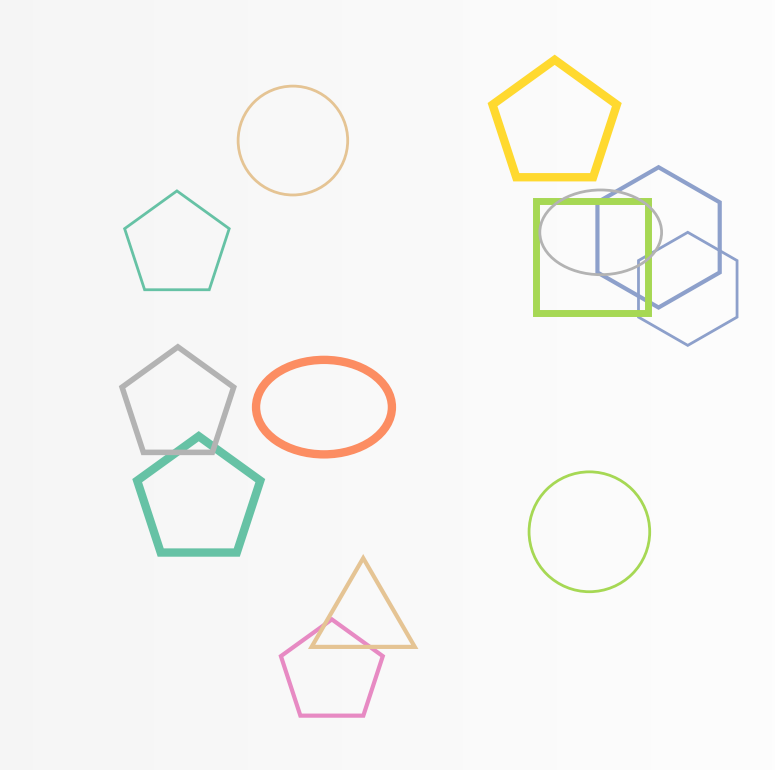[{"shape": "pentagon", "thickness": 1, "radius": 0.35, "center": [0.228, 0.681]}, {"shape": "pentagon", "thickness": 3, "radius": 0.42, "center": [0.256, 0.35]}, {"shape": "oval", "thickness": 3, "radius": 0.44, "center": [0.418, 0.471]}, {"shape": "hexagon", "thickness": 1.5, "radius": 0.46, "center": [0.85, 0.692]}, {"shape": "hexagon", "thickness": 1, "radius": 0.37, "center": [0.887, 0.625]}, {"shape": "pentagon", "thickness": 1.5, "radius": 0.35, "center": [0.428, 0.126]}, {"shape": "circle", "thickness": 1, "radius": 0.39, "center": [0.76, 0.309]}, {"shape": "square", "thickness": 2.5, "radius": 0.36, "center": [0.764, 0.666]}, {"shape": "pentagon", "thickness": 3, "radius": 0.42, "center": [0.716, 0.838]}, {"shape": "circle", "thickness": 1, "radius": 0.35, "center": [0.378, 0.817]}, {"shape": "triangle", "thickness": 1.5, "radius": 0.38, "center": [0.469, 0.198]}, {"shape": "pentagon", "thickness": 2, "radius": 0.38, "center": [0.23, 0.474]}, {"shape": "oval", "thickness": 1, "radius": 0.39, "center": [0.775, 0.698]}]